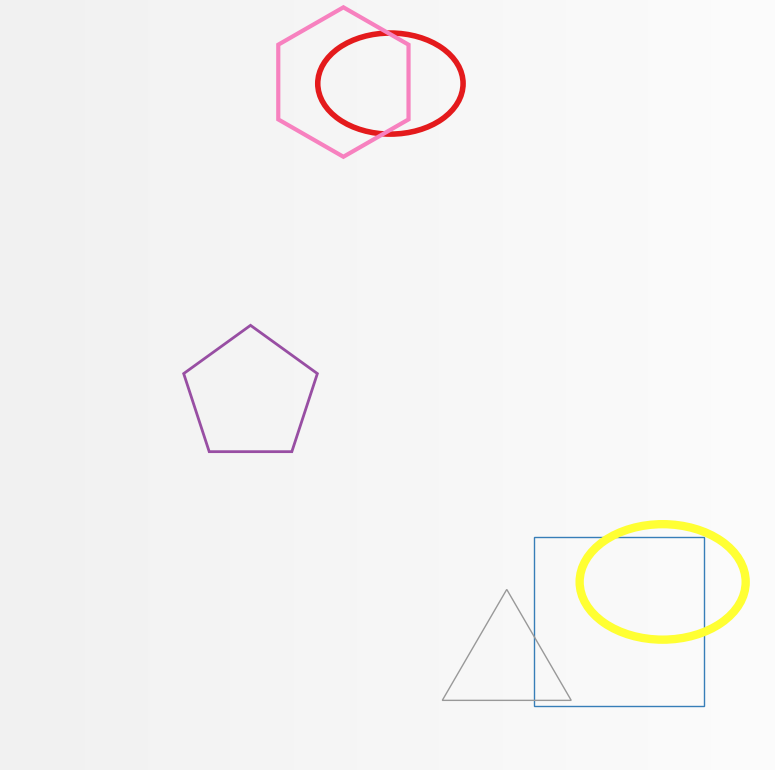[{"shape": "oval", "thickness": 2, "radius": 0.47, "center": [0.504, 0.891]}, {"shape": "square", "thickness": 0.5, "radius": 0.55, "center": [0.798, 0.193]}, {"shape": "pentagon", "thickness": 1, "radius": 0.45, "center": [0.323, 0.487]}, {"shape": "oval", "thickness": 3, "radius": 0.54, "center": [0.855, 0.244]}, {"shape": "hexagon", "thickness": 1.5, "radius": 0.49, "center": [0.443, 0.893]}, {"shape": "triangle", "thickness": 0.5, "radius": 0.48, "center": [0.654, 0.138]}]